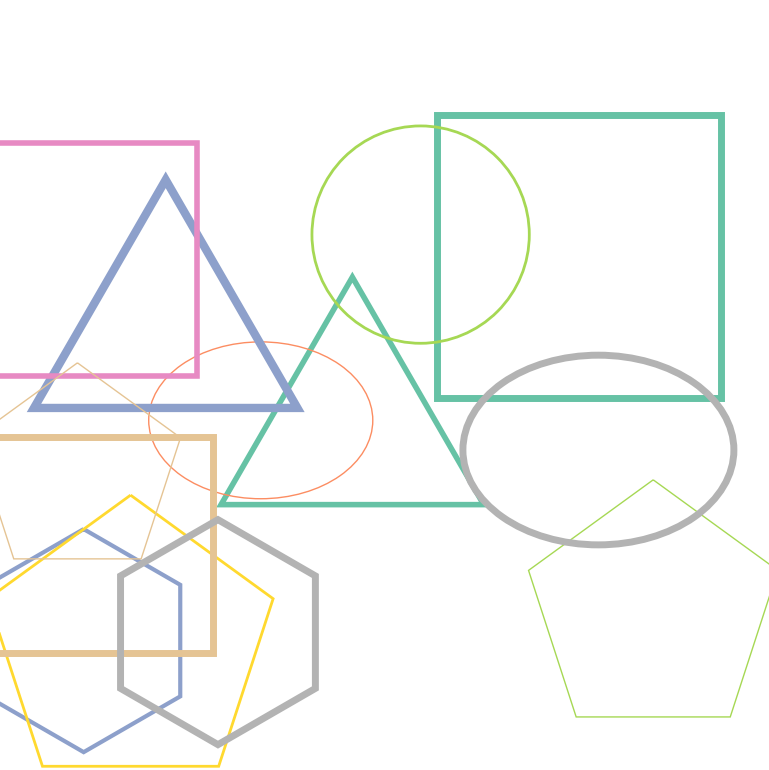[{"shape": "triangle", "thickness": 2, "radius": 0.98, "center": [0.458, 0.443]}, {"shape": "square", "thickness": 2.5, "radius": 0.92, "center": [0.752, 0.667]}, {"shape": "oval", "thickness": 0.5, "radius": 0.73, "center": [0.339, 0.454]}, {"shape": "triangle", "thickness": 3, "radius": 0.99, "center": [0.215, 0.569]}, {"shape": "hexagon", "thickness": 1.5, "radius": 0.72, "center": [0.109, 0.168]}, {"shape": "square", "thickness": 2, "radius": 0.76, "center": [0.104, 0.663]}, {"shape": "circle", "thickness": 1, "radius": 0.71, "center": [0.546, 0.695]}, {"shape": "pentagon", "thickness": 0.5, "radius": 0.85, "center": [0.848, 0.207]}, {"shape": "pentagon", "thickness": 1, "radius": 0.97, "center": [0.17, 0.162]}, {"shape": "pentagon", "thickness": 0.5, "radius": 0.7, "center": [0.101, 0.388]}, {"shape": "square", "thickness": 2.5, "radius": 0.7, "center": [0.137, 0.292]}, {"shape": "oval", "thickness": 2.5, "radius": 0.88, "center": [0.777, 0.416]}, {"shape": "hexagon", "thickness": 2.5, "radius": 0.73, "center": [0.283, 0.179]}]